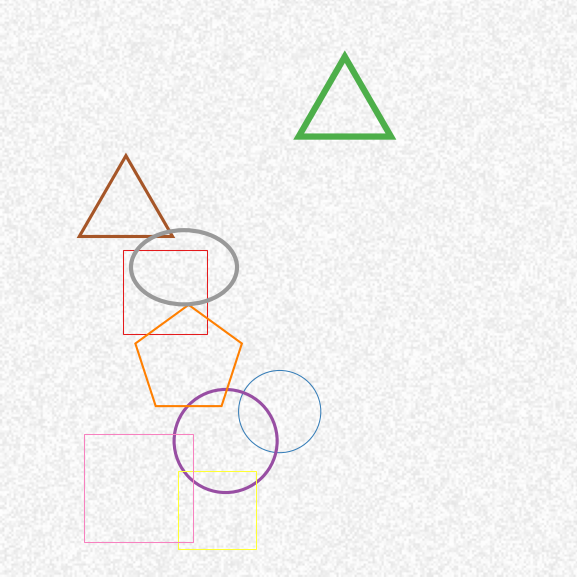[{"shape": "square", "thickness": 0.5, "radius": 0.36, "center": [0.286, 0.494]}, {"shape": "circle", "thickness": 0.5, "radius": 0.36, "center": [0.484, 0.286]}, {"shape": "triangle", "thickness": 3, "radius": 0.46, "center": [0.597, 0.809]}, {"shape": "circle", "thickness": 1.5, "radius": 0.45, "center": [0.391, 0.235]}, {"shape": "pentagon", "thickness": 1, "radius": 0.48, "center": [0.327, 0.374]}, {"shape": "square", "thickness": 0.5, "radius": 0.34, "center": [0.376, 0.116]}, {"shape": "triangle", "thickness": 1.5, "radius": 0.47, "center": [0.218, 0.636]}, {"shape": "square", "thickness": 0.5, "radius": 0.47, "center": [0.24, 0.154]}, {"shape": "oval", "thickness": 2, "radius": 0.46, "center": [0.319, 0.536]}]